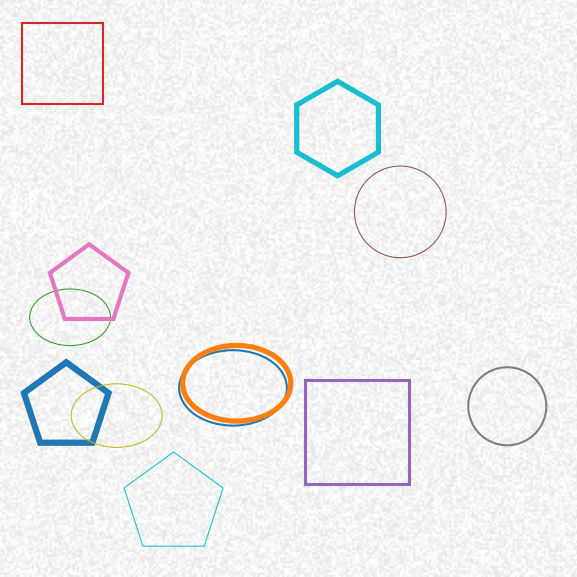[{"shape": "oval", "thickness": 1, "radius": 0.47, "center": [0.403, 0.327]}, {"shape": "pentagon", "thickness": 3, "radius": 0.38, "center": [0.115, 0.295]}, {"shape": "oval", "thickness": 2.5, "radius": 0.47, "center": [0.41, 0.336]}, {"shape": "oval", "thickness": 0.5, "radius": 0.35, "center": [0.121, 0.45]}, {"shape": "square", "thickness": 1, "radius": 0.35, "center": [0.108, 0.89]}, {"shape": "square", "thickness": 1.5, "radius": 0.45, "center": [0.618, 0.251]}, {"shape": "circle", "thickness": 0.5, "radius": 0.4, "center": [0.693, 0.632]}, {"shape": "pentagon", "thickness": 2, "radius": 0.36, "center": [0.154, 0.505]}, {"shape": "circle", "thickness": 1, "radius": 0.34, "center": [0.878, 0.296]}, {"shape": "oval", "thickness": 0.5, "radius": 0.39, "center": [0.202, 0.279]}, {"shape": "hexagon", "thickness": 2.5, "radius": 0.41, "center": [0.585, 0.777]}, {"shape": "pentagon", "thickness": 0.5, "radius": 0.45, "center": [0.301, 0.126]}]